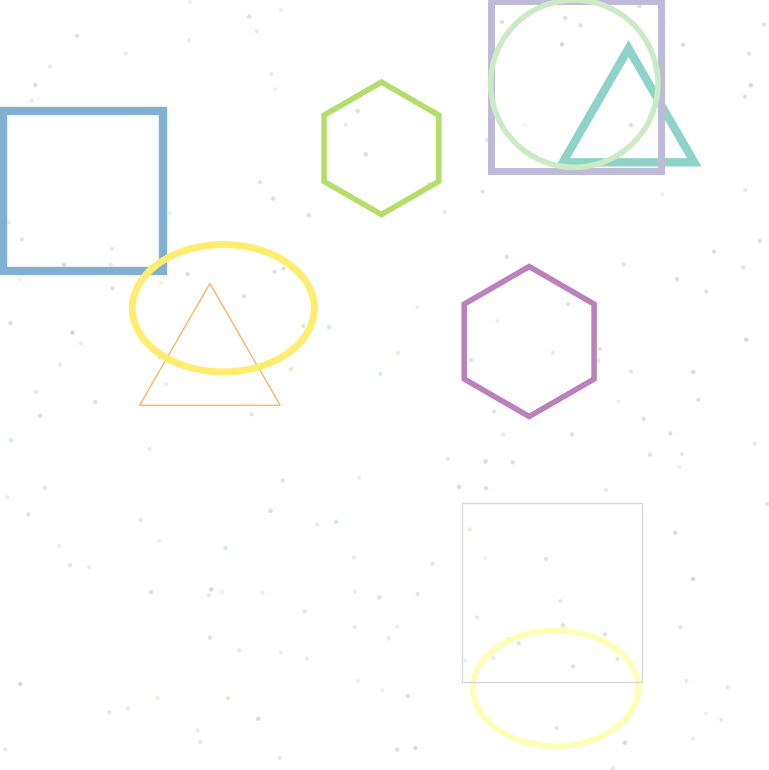[{"shape": "triangle", "thickness": 3, "radius": 0.49, "center": [0.816, 0.838]}, {"shape": "oval", "thickness": 2, "radius": 0.54, "center": [0.722, 0.106]}, {"shape": "square", "thickness": 2.5, "radius": 0.55, "center": [0.748, 0.888]}, {"shape": "square", "thickness": 3, "radius": 0.52, "center": [0.108, 0.752]}, {"shape": "triangle", "thickness": 0.5, "radius": 0.53, "center": [0.273, 0.526]}, {"shape": "hexagon", "thickness": 2, "radius": 0.43, "center": [0.495, 0.807]}, {"shape": "square", "thickness": 0.5, "radius": 0.58, "center": [0.717, 0.23]}, {"shape": "hexagon", "thickness": 2, "radius": 0.49, "center": [0.687, 0.556]}, {"shape": "circle", "thickness": 2, "radius": 0.54, "center": [0.746, 0.891]}, {"shape": "oval", "thickness": 2.5, "radius": 0.59, "center": [0.29, 0.6]}]